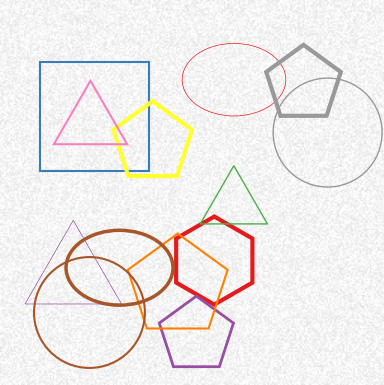[{"shape": "oval", "thickness": 0.5, "radius": 0.67, "center": [0.608, 0.793]}, {"shape": "hexagon", "thickness": 3, "radius": 0.57, "center": [0.557, 0.323]}, {"shape": "square", "thickness": 1.5, "radius": 0.71, "center": [0.246, 0.698]}, {"shape": "triangle", "thickness": 1, "radius": 0.5, "center": [0.607, 0.469]}, {"shape": "triangle", "thickness": 0.5, "radius": 0.72, "center": [0.19, 0.283]}, {"shape": "pentagon", "thickness": 2, "radius": 0.51, "center": [0.51, 0.129]}, {"shape": "pentagon", "thickness": 1.5, "radius": 0.68, "center": [0.462, 0.257]}, {"shape": "pentagon", "thickness": 3, "radius": 0.54, "center": [0.397, 0.63]}, {"shape": "circle", "thickness": 1.5, "radius": 0.72, "center": [0.232, 0.188]}, {"shape": "oval", "thickness": 2.5, "radius": 0.69, "center": [0.31, 0.305]}, {"shape": "triangle", "thickness": 1.5, "radius": 0.55, "center": [0.235, 0.68]}, {"shape": "circle", "thickness": 1, "radius": 0.71, "center": [0.851, 0.656]}, {"shape": "pentagon", "thickness": 3, "radius": 0.51, "center": [0.788, 0.782]}]